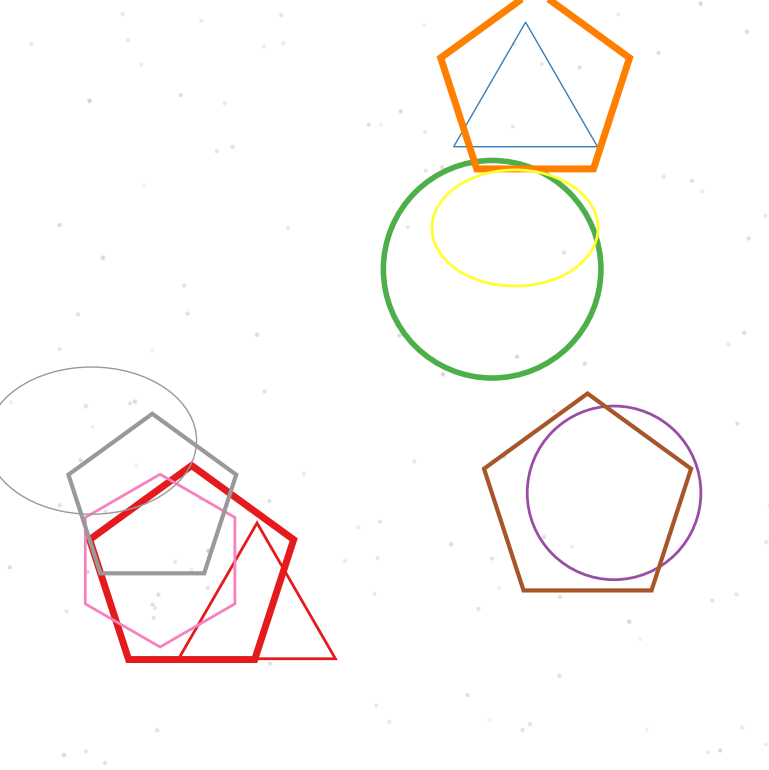[{"shape": "pentagon", "thickness": 2.5, "radius": 0.7, "center": [0.249, 0.256]}, {"shape": "triangle", "thickness": 1, "radius": 0.59, "center": [0.334, 0.203]}, {"shape": "triangle", "thickness": 0.5, "radius": 0.54, "center": [0.683, 0.863]}, {"shape": "circle", "thickness": 2, "radius": 0.71, "center": [0.639, 0.65]}, {"shape": "circle", "thickness": 1, "radius": 0.56, "center": [0.797, 0.36]}, {"shape": "pentagon", "thickness": 2.5, "radius": 0.64, "center": [0.695, 0.885]}, {"shape": "oval", "thickness": 1, "radius": 0.54, "center": [0.669, 0.704]}, {"shape": "pentagon", "thickness": 1.5, "radius": 0.71, "center": [0.763, 0.348]}, {"shape": "hexagon", "thickness": 1, "radius": 0.56, "center": [0.208, 0.272]}, {"shape": "pentagon", "thickness": 1.5, "radius": 0.57, "center": [0.198, 0.348]}, {"shape": "oval", "thickness": 0.5, "radius": 0.68, "center": [0.119, 0.428]}]